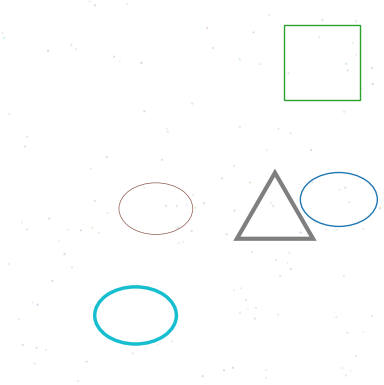[{"shape": "oval", "thickness": 1, "radius": 0.5, "center": [0.88, 0.482]}, {"shape": "square", "thickness": 1, "radius": 0.49, "center": [0.836, 0.838]}, {"shape": "oval", "thickness": 0.5, "radius": 0.48, "center": [0.405, 0.458]}, {"shape": "triangle", "thickness": 3, "radius": 0.57, "center": [0.714, 0.437]}, {"shape": "oval", "thickness": 2.5, "radius": 0.53, "center": [0.352, 0.181]}]